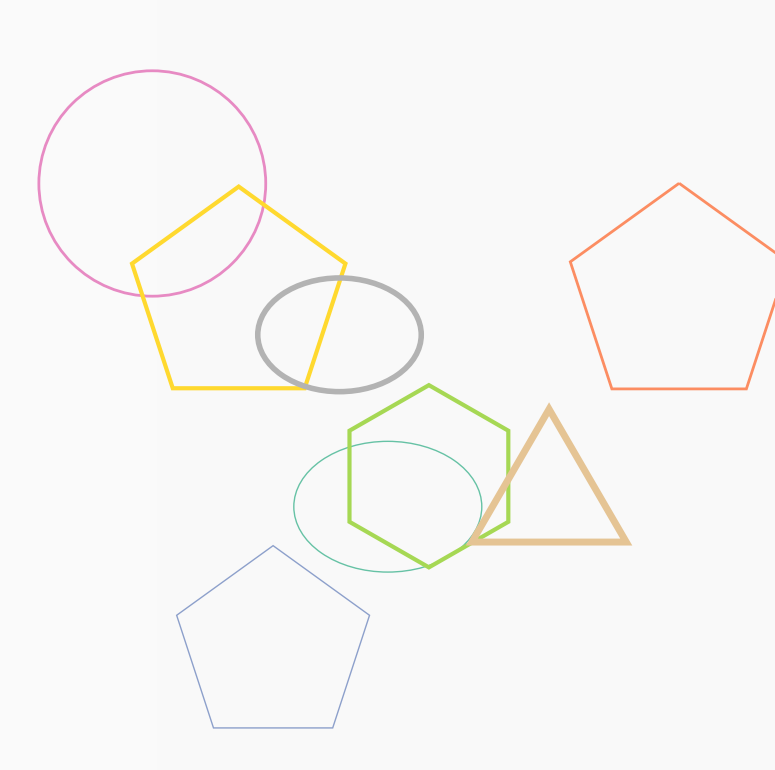[{"shape": "oval", "thickness": 0.5, "radius": 0.61, "center": [0.5, 0.342]}, {"shape": "pentagon", "thickness": 1, "radius": 0.74, "center": [0.876, 0.614]}, {"shape": "pentagon", "thickness": 0.5, "radius": 0.65, "center": [0.352, 0.16]}, {"shape": "circle", "thickness": 1, "radius": 0.73, "center": [0.197, 0.762]}, {"shape": "hexagon", "thickness": 1.5, "radius": 0.59, "center": [0.553, 0.381]}, {"shape": "pentagon", "thickness": 1.5, "radius": 0.72, "center": [0.308, 0.613]}, {"shape": "triangle", "thickness": 2.5, "radius": 0.58, "center": [0.708, 0.354]}, {"shape": "oval", "thickness": 2, "radius": 0.53, "center": [0.438, 0.565]}]